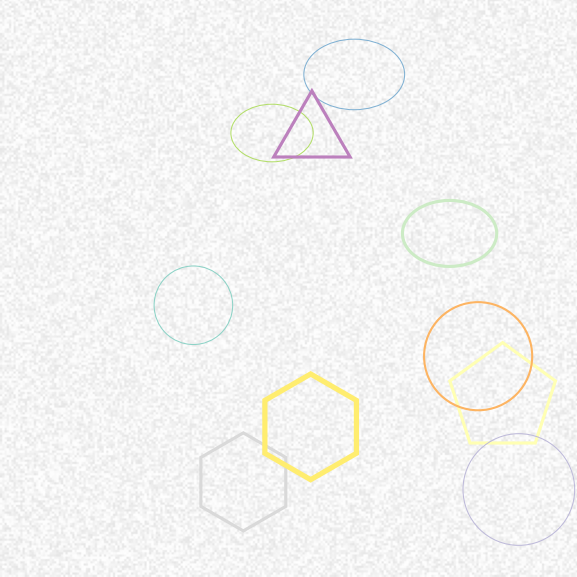[{"shape": "circle", "thickness": 0.5, "radius": 0.34, "center": [0.335, 0.471]}, {"shape": "pentagon", "thickness": 1.5, "radius": 0.48, "center": [0.87, 0.31]}, {"shape": "circle", "thickness": 0.5, "radius": 0.48, "center": [0.898, 0.151]}, {"shape": "oval", "thickness": 0.5, "radius": 0.44, "center": [0.613, 0.87]}, {"shape": "circle", "thickness": 1, "radius": 0.47, "center": [0.828, 0.382]}, {"shape": "oval", "thickness": 0.5, "radius": 0.36, "center": [0.471, 0.769]}, {"shape": "hexagon", "thickness": 1.5, "radius": 0.42, "center": [0.421, 0.165]}, {"shape": "triangle", "thickness": 1.5, "radius": 0.38, "center": [0.54, 0.765]}, {"shape": "oval", "thickness": 1.5, "radius": 0.41, "center": [0.778, 0.595]}, {"shape": "hexagon", "thickness": 2.5, "radius": 0.46, "center": [0.538, 0.26]}]